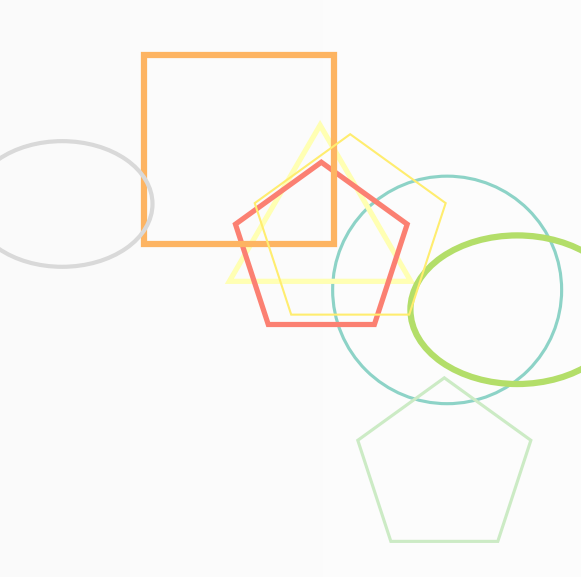[{"shape": "circle", "thickness": 1.5, "radius": 0.98, "center": [0.769, 0.497]}, {"shape": "triangle", "thickness": 2.5, "radius": 0.9, "center": [0.551, 0.602]}, {"shape": "pentagon", "thickness": 2.5, "radius": 0.78, "center": [0.553, 0.563]}, {"shape": "square", "thickness": 3, "radius": 0.82, "center": [0.411, 0.74]}, {"shape": "oval", "thickness": 3, "radius": 0.92, "center": [0.89, 0.463]}, {"shape": "oval", "thickness": 2, "radius": 0.78, "center": [0.107, 0.646]}, {"shape": "pentagon", "thickness": 1.5, "radius": 0.78, "center": [0.764, 0.188]}, {"shape": "pentagon", "thickness": 1, "radius": 0.86, "center": [0.603, 0.594]}]